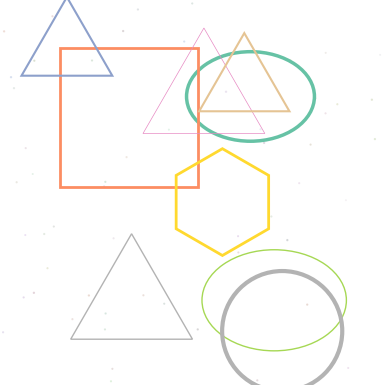[{"shape": "oval", "thickness": 2.5, "radius": 0.83, "center": [0.651, 0.749]}, {"shape": "square", "thickness": 2, "radius": 0.9, "center": [0.334, 0.695]}, {"shape": "triangle", "thickness": 1.5, "radius": 0.68, "center": [0.174, 0.871]}, {"shape": "triangle", "thickness": 0.5, "radius": 0.91, "center": [0.53, 0.745]}, {"shape": "oval", "thickness": 1, "radius": 0.94, "center": [0.712, 0.22]}, {"shape": "hexagon", "thickness": 2, "radius": 0.69, "center": [0.578, 0.475]}, {"shape": "triangle", "thickness": 1.5, "radius": 0.68, "center": [0.635, 0.779]}, {"shape": "circle", "thickness": 3, "radius": 0.78, "center": [0.733, 0.14]}, {"shape": "triangle", "thickness": 1, "radius": 0.91, "center": [0.342, 0.21]}]